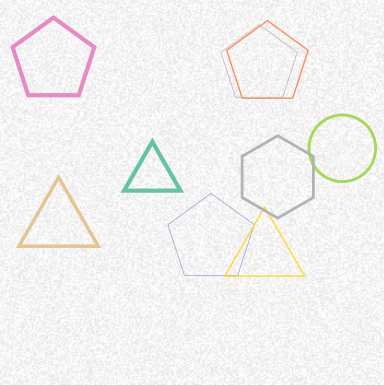[{"shape": "triangle", "thickness": 3, "radius": 0.42, "center": [0.396, 0.547]}, {"shape": "pentagon", "thickness": 1, "radius": 0.56, "center": [0.695, 0.835]}, {"shape": "pentagon", "thickness": 0.5, "radius": 0.59, "center": [0.548, 0.38]}, {"shape": "pentagon", "thickness": 3, "radius": 0.56, "center": [0.139, 0.843]}, {"shape": "circle", "thickness": 2, "radius": 0.43, "center": [0.889, 0.615]}, {"shape": "triangle", "thickness": 1, "radius": 0.6, "center": [0.688, 0.343]}, {"shape": "triangle", "thickness": 2.5, "radius": 0.6, "center": [0.152, 0.42]}, {"shape": "pentagon", "thickness": 0.5, "radius": 0.52, "center": [0.673, 0.832]}, {"shape": "hexagon", "thickness": 2, "radius": 0.53, "center": [0.721, 0.54]}]